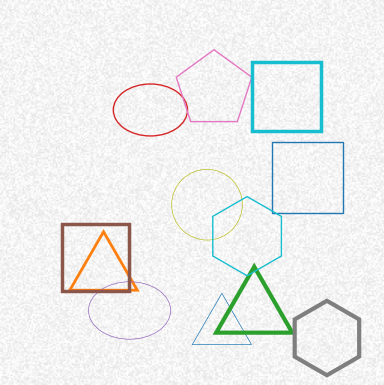[{"shape": "square", "thickness": 1, "radius": 0.46, "center": [0.798, 0.538]}, {"shape": "triangle", "thickness": 0.5, "radius": 0.44, "center": [0.576, 0.149]}, {"shape": "triangle", "thickness": 2, "radius": 0.51, "center": [0.269, 0.297]}, {"shape": "triangle", "thickness": 3, "radius": 0.57, "center": [0.66, 0.193]}, {"shape": "oval", "thickness": 1, "radius": 0.48, "center": [0.391, 0.714]}, {"shape": "oval", "thickness": 0.5, "radius": 0.53, "center": [0.337, 0.194]}, {"shape": "square", "thickness": 2.5, "radius": 0.44, "center": [0.248, 0.331]}, {"shape": "pentagon", "thickness": 1, "radius": 0.52, "center": [0.556, 0.768]}, {"shape": "hexagon", "thickness": 3, "radius": 0.48, "center": [0.849, 0.122]}, {"shape": "circle", "thickness": 0.5, "radius": 0.46, "center": [0.538, 0.468]}, {"shape": "hexagon", "thickness": 1, "radius": 0.51, "center": [0.642, 0.387]}, {"shape": "square", "thickness": 2.5, "radius": 0.45, "center": [0.743, 0.749]}]